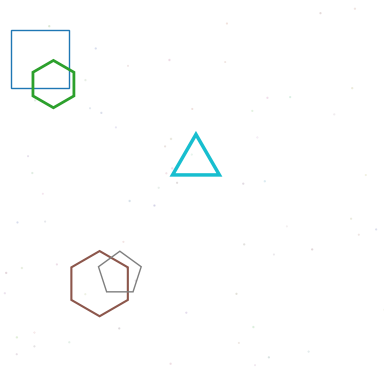[{"shape": "square", "thickness": 1, "radius": 0.38, "center": [0.104, 0.847]}, {"shape": "hexagon", "thickness": 2, "radius": 0.31, "center": [0.139, 0.782]}, {"shape": "hexagon", "thickness": 1.5, "radius": 0.42, "center": [0.259, 0.263]}, {"shape": "pentagon", "thickness": 1, "radius": 0.29, "center": [0.311, 0.289]}, {"shape": "triangle", "thickness": 2.5, "radius": 0.35, "center": [0.509, 0.581]}]